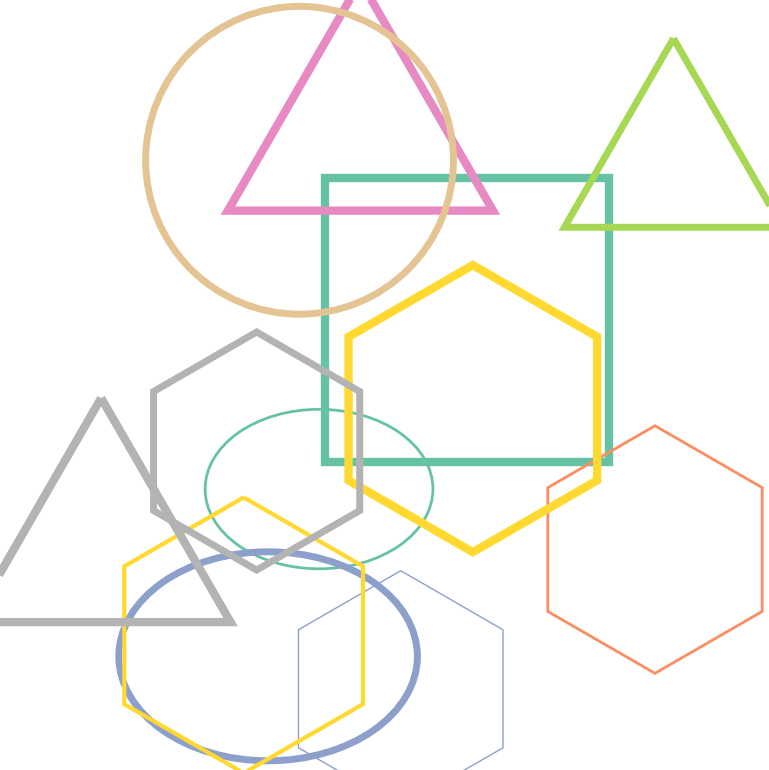[{"shape": "square", "thickness": 3, "radius": 0.92, "center": [0.606, 0.584]}, {"shape": "oval", "thickness": 1, "radius": 0.74, "center": [0.414, 0.365]}, {"shape": "hexagon", "thickness": 1, "radius": 0.8, "center": [0.851, 0.286]}, {"shape": "hexagon", "thickness": 0.5, "radius": 0.77, "center": [0.52, 0.105]}, {"shape": "oval", "thickness": 2.5, "radius": 0.97, "center": [0.348, 0.148]}, {"shape": "triangle", "thickness": 3, "radius": 0.99, "center": [0.468, 0.826]}, {"shape": "triangle", "thickness": 2.5, "radius": 0.82, "center": [0.875, 0.787]}, {"shape": "hexagon", "thickness": 3, "radius": 0.93, "center": [0.614, 0.469]}, {"shape": "hexagon", "thickness": 1.5, "radius": 0.89, "center": [0.316, 0.175]}, {"shape": "circle", "thickness": 2.5, "radius": 1.0, "center": [0.389, 0.792]}, {"shape": "triangle", "thickness": 3, "radius": 0.97, "center": [0.131, 0.289]}, {"shape": "hexagon", "thickness": 2.5, "radius": 0.77, "center": [0.333, 0.414]}]